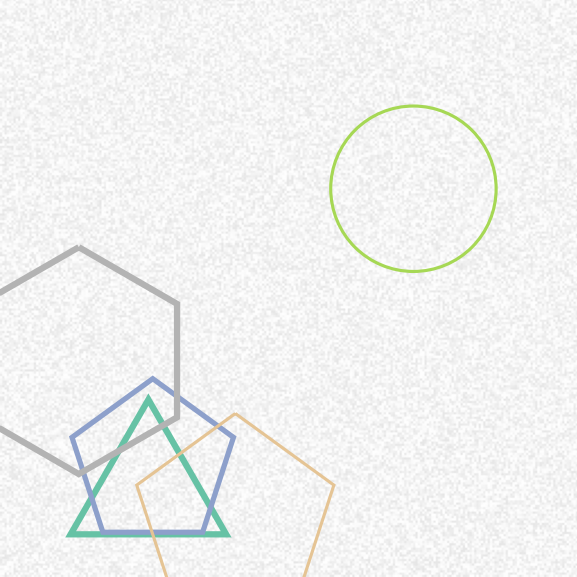[{"shape": "triangle", "thickness": 3, "radius": 0.78, "center": [0.257, 0.152]}, {"shape": "pentagon", "thickness": 2.5, "radius": 0.73, "center": [0.264, 0.196]}, {"shape": "circle", "thickness": 1.5, "radius": 0.72, "center": [0.716, 0.672]}, {"shape": "pentagon", "thickness": 1.5, "radius": 0.9, "center": [0.407, 0.104]}, {"shape": "hexagon", "thickness": 3, "radius": 0.98, "center": [0.136, 0.375]}]